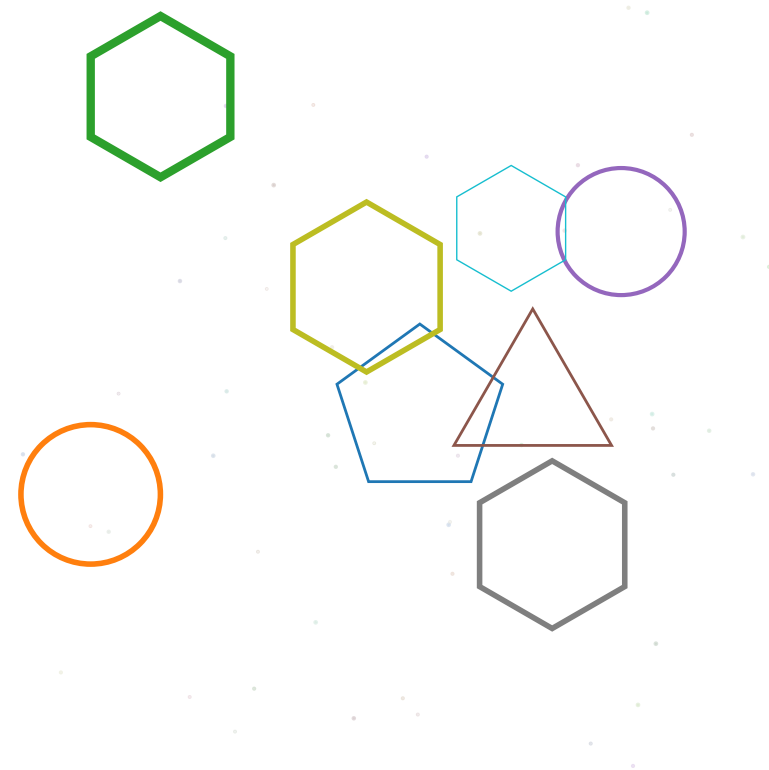[{"shape": "pentagon", "thickness": 1, "radius": 0.57, "center": [0.545, 0.466]}, {"shape": "circle", "thickness": 2, "radius": 0.45, "center": [0.118, 0.358]}, {"shape": "hexagon", "thickness": 3, "radius": 0.52, "center": [0.208, 0.875]}, {"shape": "circle", "thickness": 1.5, "radius": 0.41, "center": [0.807, 0.699]}, {"shape": "triangle", "thickness": 1, "radius": 0.59, "center": [0.692, 0.481]}, {"shape": "hexagon", "thickness": 2, "radius": 0.54, "center": [0.717, 0.293]}, {"shape": "hexagon", "thickness": 2, "radius": 0.55, "center": [0.476, 0.627]}, {"shape": "hexagon", "thickness": 0.5, "radius": 0.41, "center": [0.664, 0.703]}]